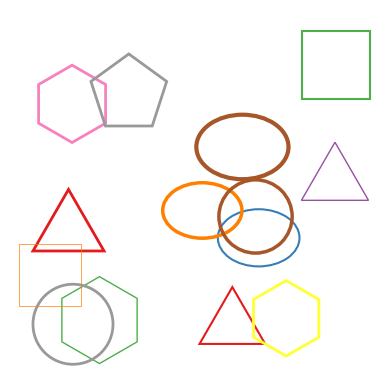[{"shape": "triangle", "thickness": 2, "radius": 0.53, "center": [0.178, 0.401]}, {"shape": "triangle", "thickness": 1.5, "radius": 0.49, "center": [0.603, 0.156]}, {"shape": "oval", "thickness": 1.5, "radius": 0.53, "center": [0.672, 0.382]}, {"shape": "hexagon", "thickness": 1, "radius": 0.56, "center": [0.258, 0.169]}, {"shape": "square", "thickness": 1.5, "radius": 0.44, "center": [0.873, 0.831]}, {"shape": "triangle", "thickness": 1, "radius": 0.5, "center": [0.87, 0.53]}, {"shape": "oval", "thickness": 2.5, "radius": 0.51, "center": [0.526, 0.453]}, {"shape": "square", "thickness": 0.5, "radius": 0.41, "center": [0.129, 0.286]}, {"shape": "hexagon", "thickness": 2, "radius": 0.49, "center": [0.743, 0.173]}, {"shape": "circle", "thickness": 2.5, "radius": 0.48, "center": [0.664, 0.438]}, {"shape": "oval", "thickness": 3, "radius": 0.6, "center": [0.63, 0.618]}, {"shape": "hexagon", "thickness": 2, "radius": 0.5, "center": [0.187, 0.73]}, {"shape": "pentagon", "thickness": 2, "radius": 0.52, "center": [0.335, 0.756]}, {"shape": "circle", "thickness": 2, "radius": 0.52, "center": [0.19, 0.158]}]